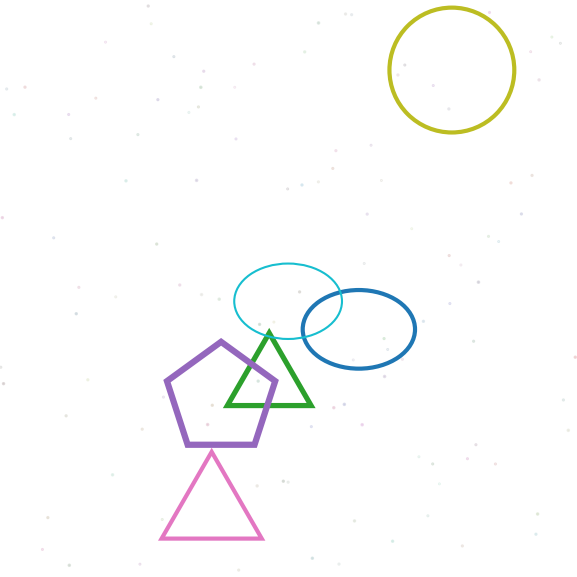[{"shape": "oval", "thickness": 2, "radius": 0.49, "center": [0.621, 0.429]}, {"shape": "triangle", "thickness": 2.5, "radius": 0.42, "center": [0.466, 0.339]}, {"shape": "pentagon", "thickness": 3, "radius": 0.49, "center": [0.383, 0.309]}, {"shape": "triangle", "thickness": 2, "radius": 0.5, "center": [0.367, 0.117]}, {"shape": "circle", "thickness": 2, "radius": 0.54, "center": [0.782, 0.878]}, {"shape": "oval", "thickness": 1, "radius": 0.47, "center": [0.499, 0.477]}]